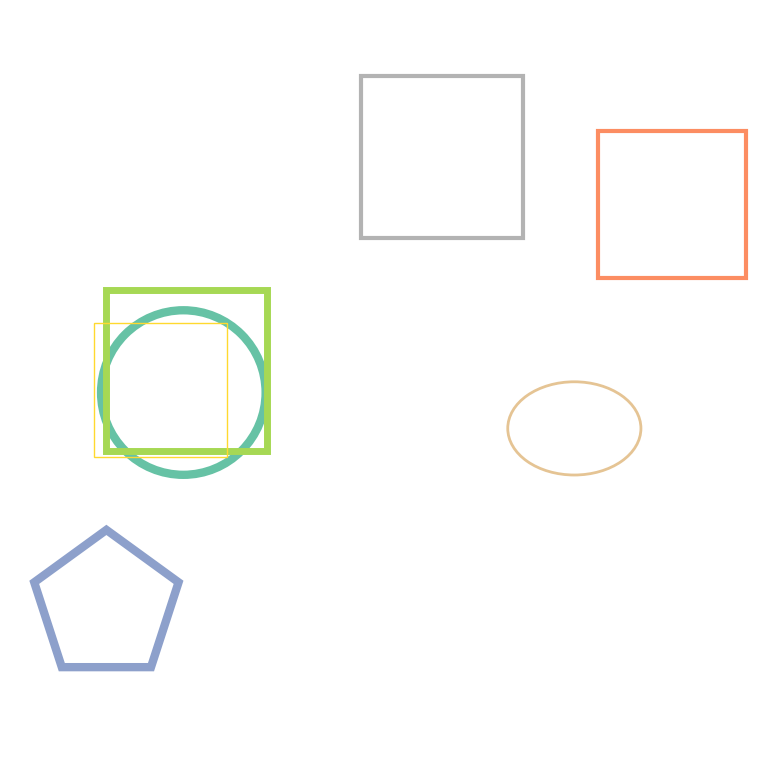[{"shape": "circle", "thickness": 3, "radius": 0.53, "center": [0.238, 0.49]}, {"shape": "square", "thickness": 1.5, "radius": 0.48, "center": [0.873, 0.734]}, {"shape": "pentagon", "thickness": 3, "radius": 0.49, "center": [0.138, 0.213]}, {"shape": "square", "thickness": 2.5, "radius": 0.52, "center": [0.242, 0.518]}, {"shape": "square", "thickness": 0.5, "radius": 0.43, "center": [0.209, 0.493]}, {"shape": "oval", "thickness": 1, "radius": 0.43, "center": [0.746, 0.444]}, {"shape": "square", "thickness": 1.5, "radius": 0.53, "center": [0.573, 0.796]}]